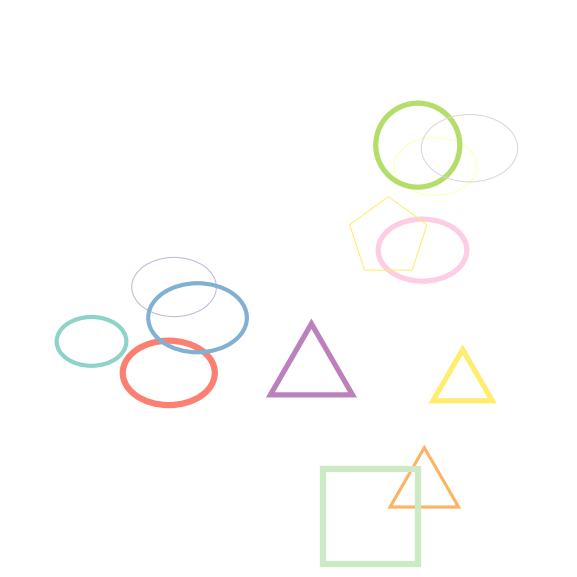[{"shape": "oval", "thickness": 2, "radius": 0.3, "center": [0.158, 0.408]}, {"shape": "oval", "thickness": 0.5, "radius": 0.36, "center": [0.754, 0.711]}, {"shape": "oval", "thickness": 0.5, "radius": 0.37, "center": [0.301, 0.502]}, {"shape": "oval", "thickness": 3, "radius": 0.4, "center": [0.292, 0.353]}, {"shape": "oval", "thickness": 2, "radius": 0.43, "center": [0.342, 0.449]}, {"shape": "triangle", "thickness": 1.5, "radius": 0.34, "center": [0.735, 0.155]}, {"shape": "circle", "thickness": 2.5, "radius": 0.36, "center": [0.723, 0.748]}, {"shape": "oval", "thickness": 2.5, "radius": 0.38, "center": [0.732, 0.566]}, {"shape": "oval", "thickness": 0.5, "radius": 0.42, "center": [0.813, 0.742]}, {"shape": "triangle", "thickness": 2.5, "radius": 0.41, "center": [0.539, 0.356]}, {"shape": "square", "thickness": 3, "radius": 0.41, "center": [0.642, 0.105]}, {"shape": "pentagon", "thickness": 0.5, "radius": 0.35, "center": [0.672, 0.588]}, {"shape": "triangle", "thickness": 2.5, "radius": 0.3, "center": [0.801, 0.335]}]